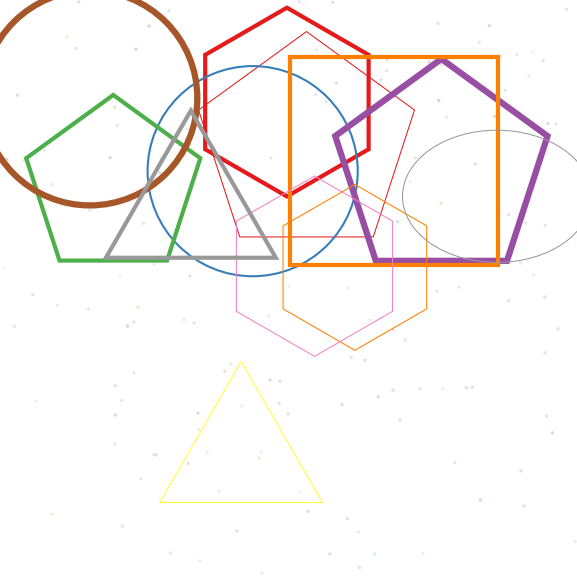[{"shape": "pentagon", "thickness": 0.5, "radius": 0.98, "center": [0.531, 0.748]}, {"shape": "hexagon", "thickness": 2, "radius": 0.82, "center": [0.497, 0.822]}, {"shape": "circle", "thickness": 1, "radius": 0.91, "center": [0.437, 0.703]}, {"shape": "pentagon", "thickness": 2, "radius": 0.79, "center": [0.196, 0.676]}, {"shape": "pentagon", "thickness": 3, "radius": 0.97, "center": [0.764, 0.704]}, {"shape": "hexagon", "thickness": 0.5, "radius": 0.72, "center": [0.615, 0.536]}, {"shape": "square", "thickness": 2, "radius": 0.9, "center": [0.682, 0.72]}, {"shape": "triangle", "thickness": 0.5, "radius": 0.81, "center": [0.418, 0.21]}, {"shape": "circle", "thickness": 3, "radius": 0.93, "center": [0.156, 0.83]}, {"shape": "hexagon", "thickness": 0.5, "radius": 0.78, "center": [0.545, 0.538]}, {"shape": "triangle", "thickness": 2, "radius": 0.85, "center": [0.33, 0.638]}, {"shape": "oval", "thickness": 0.5, "radius": 0.82, "center": [0.861, 0.659]}]